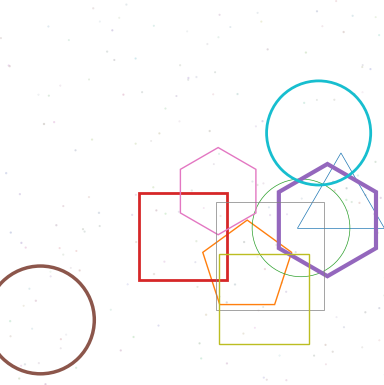[{"shape": "triangle", "thickness": 0.5, "radius": 0.65, "center": [0.886, 0.472]}, {"shape": "pentagon", "thickness": 1, "radius": 0.61, "center": [0.642, 0.307]}, {"shape": "circle", "thickness": 0.5, "radius": 0.63, "center": [0.782, 0.408]}, {"shape": "square", "thickness": 2, "radius": 0.57, "center": [0.474, 0.386]}, {"shape": "hexagon", "thickness": 3, "radius": 0.73, "center": [0.85, 0.428]}, {"shape": "circle", "thickness": 2.5, "radius": 0.7, "center": [0.105, 0.169]}, {"shape": "hexagon", "thickness": 1, "radius": 0.57, "center": [0.567, 0.504]}, {"shape": "square", "thickness": 0.5, "radius": 0.7, "center": [0.702, 0.335]}, {"shape": "square", "thickness": 1, "radius": 0.58, "center": [0.685, 0.224]}, {"shape": "circle", "thickness": 2, "radius": 0.68, "center": [0.828, 0.655]}]